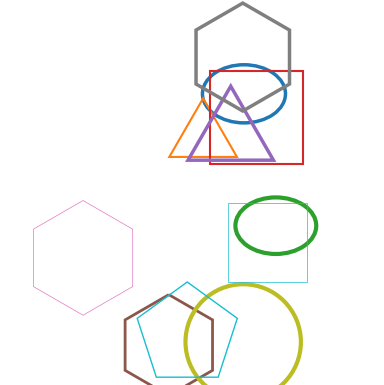[{"shape": "oval", "thickness": 2.5, "radius": 0.54, "center": [0.634, 0.756]}, {"shape": "triangle", "thickness": 1.5, "radius": 0.51, "center": [0.528, 0.643]}, {"shape": "oval", "thickness": 3, "radius": 0.52, "center": [0.716, 0.414]}, {"shape": "square", "thickness": 1.5, "radius": 0.6, "center": [0.666, 0.695]}, {"shape": "triangle", "thickness": 2.5, "radius": 0.64, "center": [0.599, 0.648]}, {"shape": "hexagon", "thickness": 2, "radius": 0.66, "center": [0.439, 0.104]}, {"shape": "hexagon", "thickness": 0.5, "radius": 0.74, "center": [0.216, 0.33]}, {"shape": "hexagon", "thickness": 2.5, "radius": 0.7, "center": [0.631, 0.852]}, {"shape": "circle", "thickness": 3, "radius": 0.75, "center": [0.632, 0.112]}, {"shape": "square", "thickness": 0.5, "radius": 0.51, "center": [0.694, 0.37]}, {"shape": "pentagon", "thickness": 1, "radius": 0.68, "center": [0.486, 0.131]}]